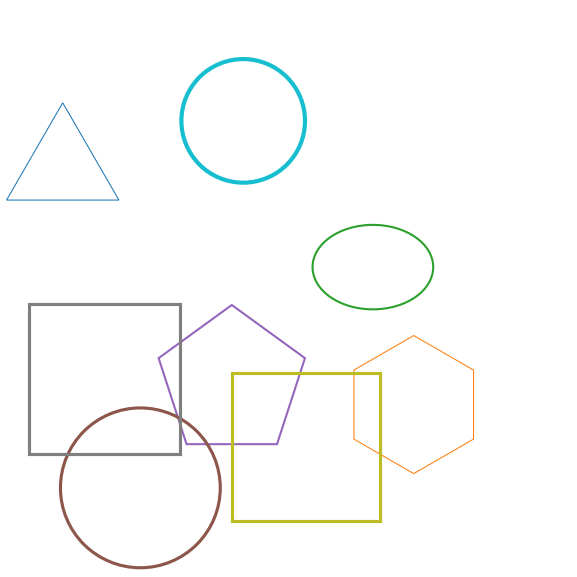[{"shape": "triangle", "thickness": 0.5, "radius": 0.56, "center": [0.109, 0.709]}, {"shape": "hexagon", "thickness": 0.5, "radius": 0.6, "center": [0.716, 0.299]}, {"shape": "oval", "thickness": 1, "radius": 0.52, "center": [0.646, 0.537]}, {"shape": "pentagon", "thickness": 1, "radius": 0.67, "center": [0.401, 0.338]}, {"shape": "circle", "thickness": 1.5, "radius": 0.69, "center": [0.243, 0.154]}, {"shape": "square", "thickness": 1.5, "radius": 0.65, "center": [0.181, 0.343]}, {"shape": "square", "thickness": 1.5, "radius": 0.64, "center": [0.529, 0.225]}, {"shape": "circle", "thickness": 2, "radius": 0.54, "center": [0.421, 0.79]}]